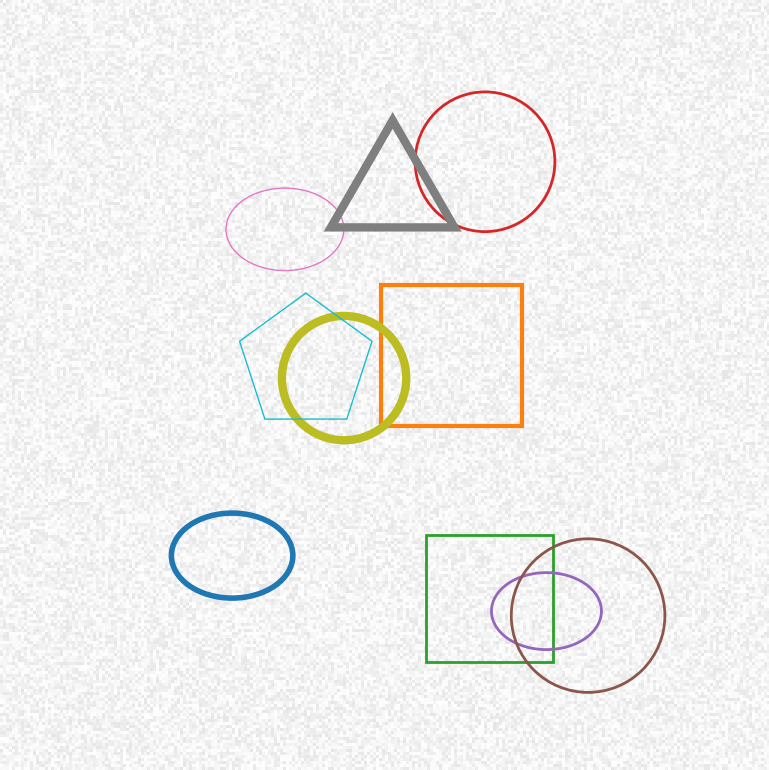[{"shape": "oval", "thickness": 2, "radius": 0.39, "center": [0.301, 0.278]}, {"shape": "square", "thickness": 1.5, "radius": 0.46, "center": [0.587, 0.539]}, {"shape": "square", "thickness": 1, "radius": 0.41, "center": [0.636, 0.223]}, {"shape": "circle", "thickness": 1, "radius": 0.45, "center": [0.63, 0.79]}, {"shape": "oval", "thickness": 1, "radius": 0.36, "center": [0.71, 0.206]}, {"shape": "circle", "thickness": 1, "radius": 0.5, "center": [0.764, 0.201]}, {"shape": "oval", "thickness": 0.5, "radius": 0.38, "center": [0.37, 0.702]}, {"shape": "triangle", "thickness": 3, "radius": 0.46, "center": [0.51, 0.751]}, {"shape": "circle", "thickness": 3, "radius": 0.4, "center": [0.447, 0.509]}, {"shape": "pentagon", "thickness": 0.5, "radius": 0.45, "center": [0.397, 0.529]}]